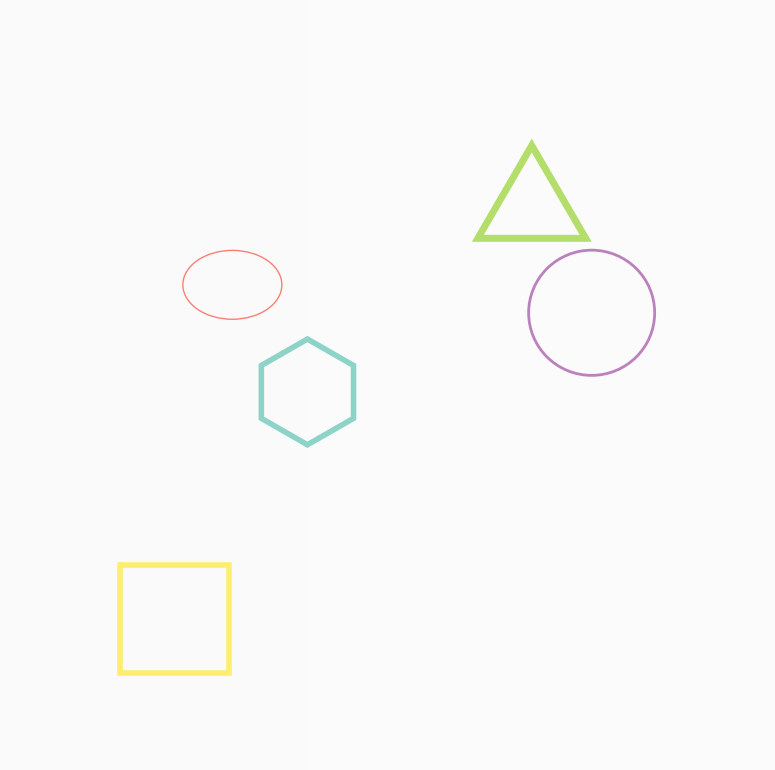[{"shape": "hexagon", "thickness": 2, "radius": 0.34, "center": [0.397, 0.491]}, {"shape": "oval", "thickness": 0.5, "radius": 0.32, "center": [0.3, 0.63]}, {"shape": "triangle", "thickness": 2.5, "radius": 0.4, "center": [0.686, 0.731]}, {"shape": "circle", "thickness": 1, "radius": 0.41, "center": [0.763, 0.594]}, {"shape": "square", "thickness": 2, "radius": 0.35, "center": [0.225, 0.196]}]